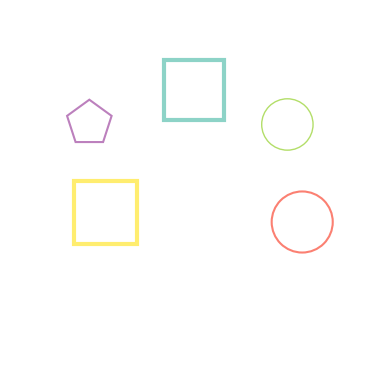[{"shape": "square", "thickness": 3, "radius": 0.39, "center": [0.504, 0.766]}, {"shape": "circle", "thickness": 1.5, "radius": 0.4, "center": [0.785, 0.423]}, {"shape": "circle", "thickness": 1, "radius": 0.33, "center": [0.746, 0.677]}, {"shape": "pentagon", "thickness": 1.5, "radius": 0.3, "center": [0.232, 0.68]}, {"shape": "square", "thickness": 3, "radius": 0.41, "center": [0.275, 0.447]}]